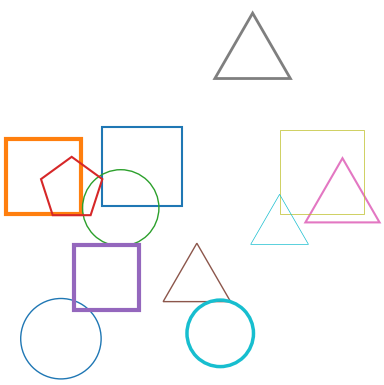[{"shape": "square", "thickness": 1.5, "radius": 0.52, "center": [0.368, 0.568]}, {"shape": "circle", "thickness": 1, "radius": 0.52, "center": [0.158, 0.12]}, {"shape": "square", "thickness": 3, "radius": 0.48, "center": [0.113, 0.541]}, {"shape": "circle", "thickness": 1, "radius": 0.5, "center": [0.314, 0.46]}, {"shape": "pentagon", "thickness": 1.5, "radius": 0.42, "center": [0.186, 0.509]}, {"shape": "square", "thickness": 3, "radius": 0.42, "center": [0.277, 0.279]}, {"shape": "triangle", "thickness": 1, "radius": 0.51, "center": [0.511, 0.267]}, {"shape": "triangle", "thickness": 1.5, "radius": 0.56, "center": [0.89, 0.478]}, {"shape": "triangle", "thickness": 2, "radius": 0.57, "center": [0.656, 0.853]}, {"shape": "square", "thickness": 0.5, "radius": 0.55, "center": [0.837, 0.553]}, {"shape": "triangle", "thickness": 0.5, "radius": 0.43, "center": [0.726, 0.409]}, {"shape": "circle", "thickness": 2.5, "radius": 0.43, "center": [0.572, 0.134]}]